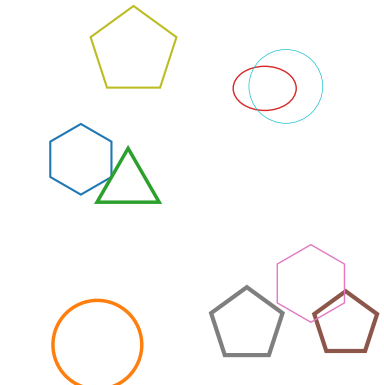[{"shape": "hexagon", "thickness": 1.5, "radius": 0.46, "center": [0.21, 0.586]}, {"shape": "circle", "thickness": 2.5, "radius": 0.58, "center": [0.253, 0.104]}, {"shape": "triangle", "thickness": 2.5, "radius": 0.47, "center": [0.333, 0.521]}, {"shape": "oval", "thickness": 1, "radius": 0.41, "center": [0.688, 0.77]}, {"shape": "pentagon", "thickness": 3, "radius": 0.43, "center": [0.898, 0.158]}, {"shape": "hexagon", "thickness": 1, "radius": 0.5, "center": [0.807, 0.264]}, {"shape": "pentagon", "thickness": 3, "radius": 0.49, "center": [0.641, 0.157]}, {"shape": "pentagon", "thickness": 1.5, "radius": 0.59, "center": [0.347, 0.867]}, {"shape": "circle", "thickness": 0.5, "radius": 0.48, "center": [0.742, 0.776]}]